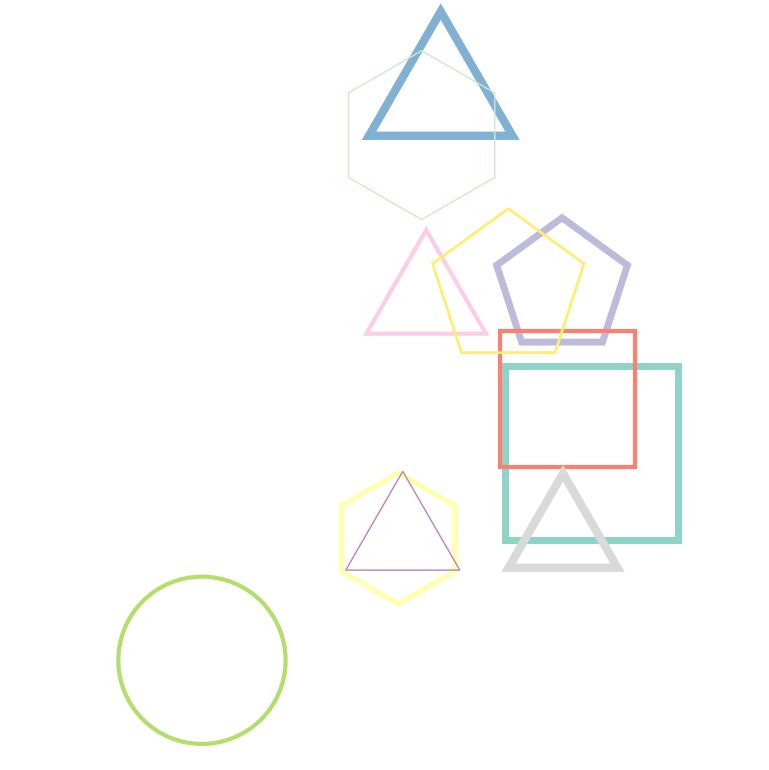[{"shape": "square", "thickness": 2.5, "radius": 0.56, "center": [0.768, 0.412]}, {"shape": "hexagon", "thickness": 2, "radius": 0.43, "center": [0.517, 0.301]}, {"shape": "pentagon", "thickness": 2.5, "radius": 0.45, "center": [0.73, 0.628]}, {"shape": "square", "thickness": 1.5, "radius": 0.44, "center": [0.737, 0.482]}, {"shape": "triangle", "thickness": 3, "radius": 0.54, "center": [0.572, 0.877]}, {"shape": "circle", "thickness": 1.5, "radius": 0.54, "center": [0.262, 0.142]}, {"shape": "triangle", "thickness": 1.5, "radius": 0.45, "center": [0.553, 0.612]}, {"shape": "triangle", "thickness": 3, "radius": 0.41, "center": [0.731, 0.304]}, {"shape": "triangle", "thickness": 0.5, "radius": 0.43, "center": [0.523, 0.302]}, {"shape": "hexagon", "thickness": 0.5, "radius": 0.55, "center": [0.548, 0.824]}, {"shape": "pentagon", "thickness": 1, "radius": 0.52, "center": [0.66, 0.626]}]